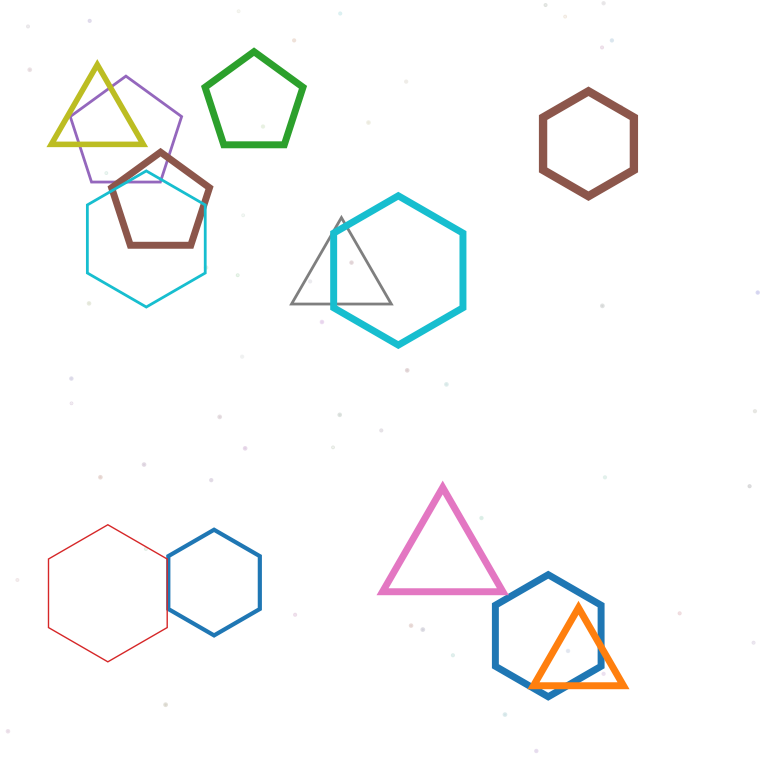[{"shape": "hexagon", "thickness": 1.5, "radius": 0.34, "center": [0.278, 0.243]}, {"shape": "hexagon", "thickness": 2.5, "radius": 0.4, "center": [0.712, 0.174]}, {"shape": "triangle", "thickness": 2.5, "radius": 0.34, "center": [0.751, 0.143]}, {"shape": "pentagon", "thickness": 2.5, "radius": 0.33, "center": [0.33, 0.866]}, {"shape": "hexagon", "thickness": 0.5, "radius": 0.45, "center": [0.14, 0.229]}, {"shape": "pentagon", "thickness": 1, "radius": 0.38, "center": [0.164, 0.825]}, {"shape": "hexagon", "thickness": 3, "radius": 0.34, "center": [0.764, 0.813]}, {"shape": "pentagon", "thickness": 2.5, "radius": 0.33, "center": [0.209, 0.736]}, {"shape": "triangle", "thickness": 2.5, "radius": 0.45, "center": [0.575, 0.277]}, {"shape": "triangle", "thickness": 1, "radius": 0.37, "center": [0.443, 0.643]}, {"shape": "triangle", "thickness": 2, "radius": 0.35, "center": [0.126, 0.847]}, {"shape": "hexagon", "thickness": 2.5, "radius": 0.48, "center": [0.517, 0.649]}, {"shape": "hexagon", "thickness": 1, "radius": 0.44, "center": [0.19, 0.69]}]